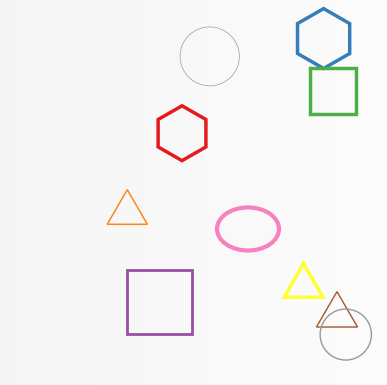[{"shape": "hexagon", "thickness": 2.5, "radius": 0.36, "center": [0.47, 0.654]}, {"shape": "hexagon", "thickness": 2.5, "radius": 0.39, "center": [0.835, 0.9]}, {"shape": "square", "thickness": 2.5, "radius": 0.3, "center": [0.859, 0.764]}, {"shape": "square", "thickness": 2, "radius": 0.41, "center": [0.411, 0.216]}, {"shape": "triangle", "thickness": 1, "radius": 0.3, "center": [0.329, 0.447]}, {"shape": "triangle", "thickness": 2.5, "radius": 0.29, "center": [0.783, 0.257]}, {"shape": "triangle", "thickness": 1, "radius": 0.31, "center": [0.87, 0.181]}, {"shape": "oval", "thickness": 3, "radius": 0.4, "center": [0.64, 0.405]}, {"shape": "circle", "thickness": 0.5, "radius": 0.38, "center": [0.541, 0.854]}, {"shape": "circle", "thickness": 1, "radius": 0.33, "center": [0.892, 0.131]}]